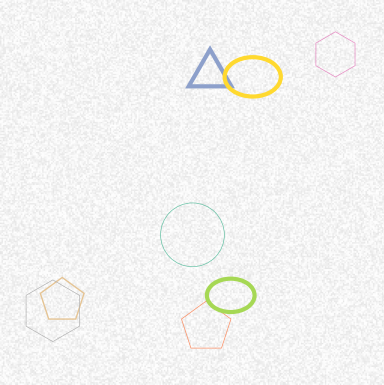[{"shape": "circle", "thickness": 0.5, "radius": 0.41, "center": [0.5, 0.39]}, {"shape": "pentagon", "thickness": 0.5, "radius": 0.34, "center": [0.536, 0.15]}, {"shape": "triangle", "thickness": 3, "radius": 0.32, "center": [0.546, 0.808]}, {"shape": "hexagon", "thickness": 0.5, "radius": 0.29, "center": [0.871, 0.859]}, {"shape": "oval", "thickness": 3, "radius": 0.31, "center": [0.599, 0.233]}, {"shape": "oval", "thickness": 3, "radius": 0.36, "center": [0.656, 0.8]}, {"shape": "pentagon", "thickness": 1, "radius": 0.3, "center": [0.162, 0.22]}, {"shape": "hexagon", "thickness": 0.5, "radius": 0.4, "center": [0.137, 0.193]}]